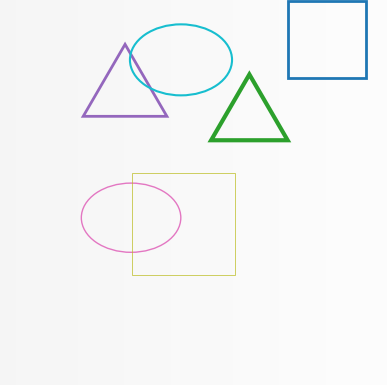[{"shape": "square", "thickness": 2, "radius": 0.51, "center": [0.845, 0.897]}, {"shape": "triangle", "thickness": 3, "radius": 0.57, "center": [0.644, 0.693]}, {"shape": "triangle", "thickness": 2, "radius": 0.62, "center": [0.323, 0.76]}, {"shape": "oval", "thickness": 1, "radius": 0.64, "center": [0.338, 0.435]}, {"shape": "square", "thickness": 0.5, "radius": 0.66, "center": [0.474, 0.418]}, {"shape": "oval", "thickness": 1.5, "radius": 0.66, "center": [0.467, 0.845]}]